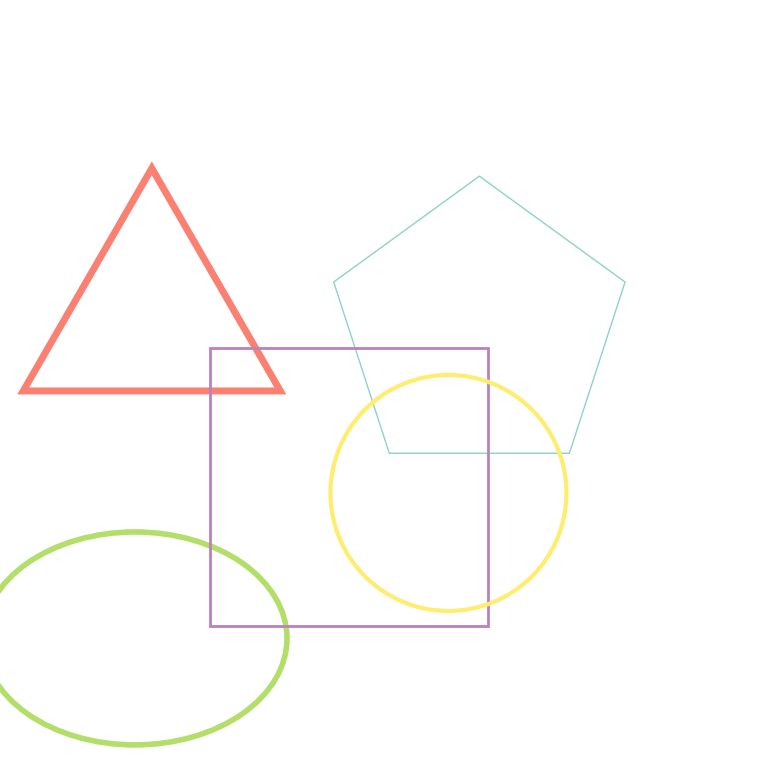[{"shape": "pentagon", "thickness": 0.5, "radius": 0.99, "center": [0.623, 0.572]}, {"shape": "triangle", "thickness": 2.5, "radius": 0.96, "center": [0.197, 0.589]}, {"shape": "oval", "thickness": 2, "radius": 0.99, "center": [0.175, 0.171]}, {"shape": "square", "thickness": 1, "radius": 0.9, "center": [0.454, 0.368]}, {"shape": "circle", "thickness": 1.5, "radius": 0.77, "center": [0.582, 0.36]}]